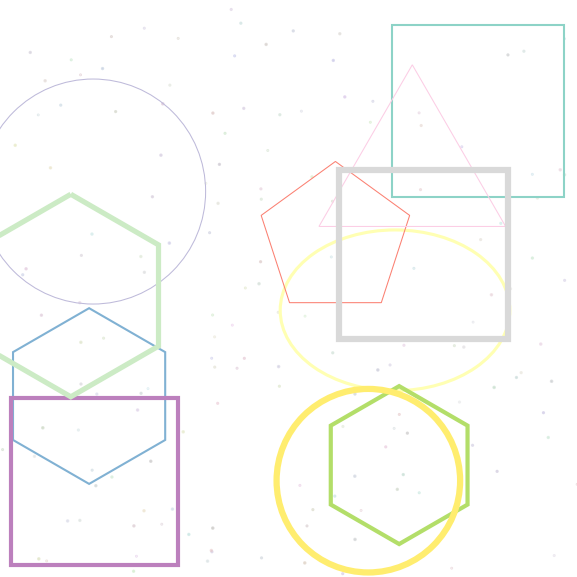[{"shape": "square", "thickness": 1, "radius": 0.74, "center": [0.829, 0.807]}, {"shape": "oval", "thickness": 1.5, "radius": 0.99, "center": [0.684, 0.462]}, {"shape": "circle", "thickness": 0.5, "radius": 0.97, "center": [0.161, 0.667]}, {"shape": "pentagon", "thickness": 0.5, "radius": 0.68, "center": [0.581, 0.584]}, {"shape": "hexagon", "thickness": 1, "radius": 0.76, "center": [0.154, 0.313]}, {"shape": "hexagon", "thickness": 2, "radius": 0.68, "center": [0.691, 0.194]}, {"shape": "triangle", "thickness": 0.5, "radius": 0.93, "center": [0.714, 0.7]}, {"shape": "square", "thickness": 3, "radius": 0.73, "center": [0.733, 0.558]}, {"shape": "square", "thickness": 2, "radius": 0.72, "center": [0.163, 0.165]}, {"shape": "hexagon", "thickness": 2.5, "radius": 0.88, "center": [0.123, 0.487]}, {"shape": "circle", "thickness": 3, "radius": 0.79, "center": [0.638, 0.167]}]